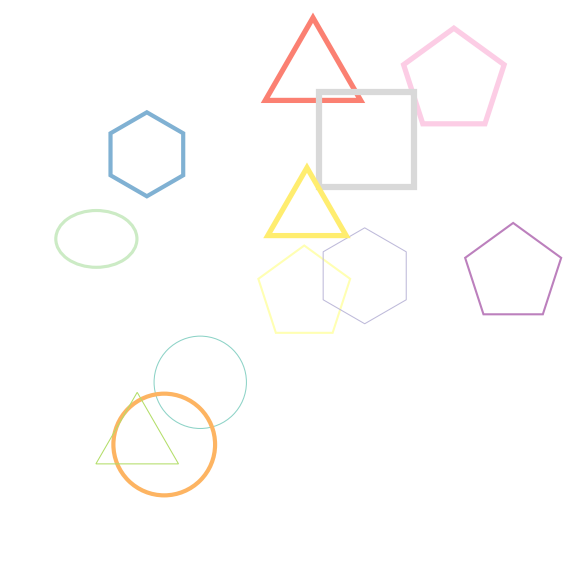[{"shape": "circle", "thickness": 0.5, "radius": 0.4, "center": [0.347, 0.337]}, {"shape": "pentagon", "thickness": 1, "radius": 0.42, "center": [0.527, 0.49]}, {"shape": "hexagon", "thickness": 0.5, "radius": 0.42, "center": [0.632, 0.522]}, {"shape": "triangle", "thickness": 2.5, "radius": 0.48, "center": [0.542, 0.873]}, {"shape": "hexagon", "thickness": 2, "radius": 0.36, "center": [0.254, 0.732]}, {"shape": "circle", "thickness": 2, "radius": 0.44, "center": [0.284, 0.229]}, {"shape": "triangle", "thickness": 0.5, "radius": 0.41, "center": [0.238, 0.237]}, {"shape": "pentagon", "thickness": 2.5, "radius": 0.46, "center": [0.786, 0.859]}, {"shape": "square", "thickness": 3, "radius": 0.41, "center": [0.635, 0.758]}, {"shape": "pentagon", "thickness": 1, "radius": 0.44, "center": [0.889, 0.526]}, {"shape": "oval", "thickness": 1.5, "radius": 0.35, "center": [0.167, 0.585]}, {"shape": "triangle", "thickness": 2.5, "radius": 0.39, "center": [0.532, 0.63]}]